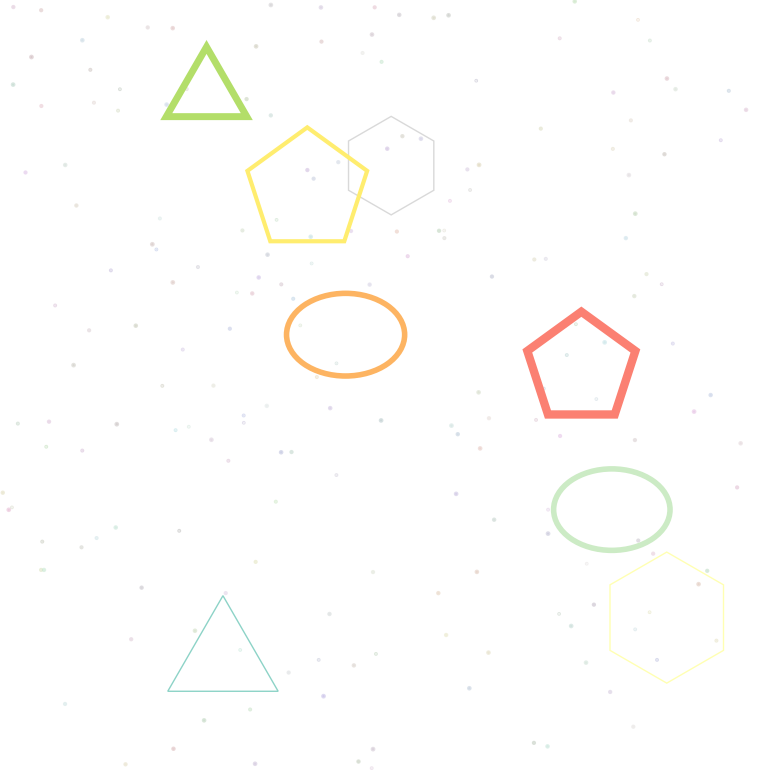[{"shape": "triangle", "thickness": 0.5, "radius": 0.41, "center": [0.29, 0.144]}, {"shape": "hexagon", "thickness": 0.5, "radius": 0.43, "center": [0.866, 0.198]}, {"shape": "pentagon", "thickness": 3, "radius": 0.37, "center": [0.755, 0.521]}, {"shape": "oval", "thickness": 2, "radius": 0.38, "center": [0.449, 0.565]}, {"shape": "triangle", "thickness": 2.5, "radius": 0.3, "center": [0.268, 0.879]}, {"shape": "hexagon", "thickness": 0.5, "radius": 0.32, "center": [0.508, 0.785]}, {"shape": "oval", "thickness": 2, "radius": 0.38, "center": [0.795, 0.338]}, {"shape": "pentagon", "thickness": 1.5, "radius": 0.41, "center": [0.399, 0.753]}]